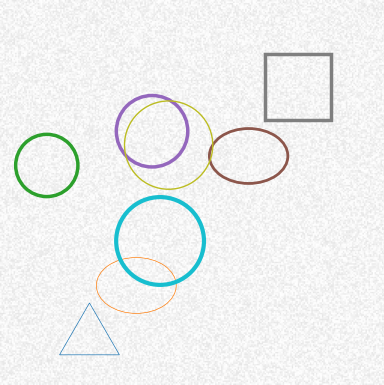[{"shape": "triangle", "thickness": 0.5, "radius": 0.45, "center": [0.232, 0.123]}, {"shape": "oval", "thickness": 0.5, "radius": 0.52, "center": [0.354, 0.259]}, {"shape": "circle", "thickness": 2.5, "radius": 0.4, "center": [0.122, 0.57]}, {"shape": "circle", "thickness": 2.5, "radius": 0.46, "center": [0.395, 0.659]}, {"shape": "oval", "thickness": 2, "radius": 0.51, "center": [0.646, 0.595]}, {"shape": "square", "thickness": 2.5, "radius": 0.43, "center": [0.774, 0.775]}, {"shape": "circle", "thickness": 1, "radius": 0.57, "center": [0.438, 0.623]}, {"shape": "circle", "thickness": 3, "radius": 0.57, "center": [0.416, 0.374]}]